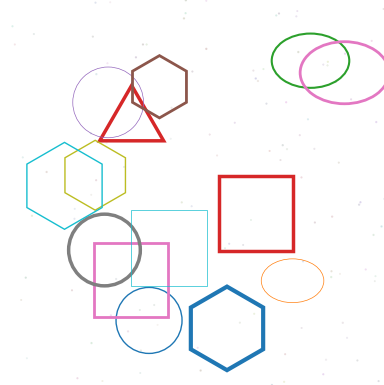[{"shape": "circle", "thickness": 1, "radius": 0.43, "center": [0.387, 0.168]}, {"shape": "hexagon", "thickness": 3, "radius": 0.54, "center": [0.59, 0.147]}, {"shape": "oval", "thickness": 0.5, "radius": 0.41, "center": [0.76, 0.271]}, {"shape": "oval", "thickness": 1.5, "radius": 0.5, "center": [0.806, 0.842]}, {"shape": "triangle", "thickness": 2.5, "radius": 0.48, "center": [0.342, 0.682]}, {"shape": "square", "thickness": 2.5, "radius": 0.48, "center": [0.664, 0.445]}, {"shape": "circle", "thickness": 0.5, "radius": 0.46, "center": [0.281, 0.734]}, {"shape": "hexagon", "thickness": 2, "radius": 0.4, "center": [0.414, 0.775]}, {"shape": "square", "thickness": 2, "radius": 0.48, "center": [0.341, 0.272]}, {"shape": "oval", "thickness": 2, "radius": 0.58, "center": [0.895, 0.811]}, {"shape": "circle", "thickness": 2.5, "radius": 0.47, "center": [0.271, 0.351]}, {"shape": "hexagon", "thickness": 1, "radius": 0.45, "center": [0.247, 0.545]}, {"shape": "square", "thickness": 0.5, "radius": 0.49, "center": [0.439, 0.357]}, {"shape": "hexagon", "thickness": 1, "radius": 0.56, "center": [0.168, 0.517]}]